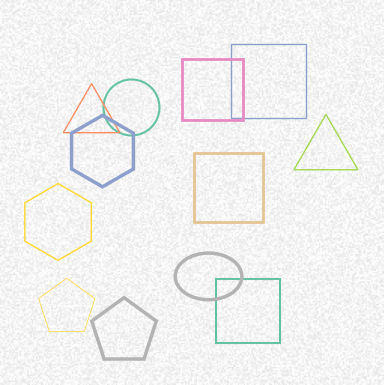[{"shape": "square", "thickness": 1.5, "radius": 0.42, "center": [0.644, 0.192]}, {"shape": "circle", "thickness": 1.5, "radius": 0.36, "center": [0.342, 0.721]}, {"shape": "triangle", "thickness": 1, "radius": 0.42, "center": [0.238, 0.698]}, {"shape": "square", "thickness": 1, "radius": 0.48, "center": [0.697, 0.789]}, {"shape": "hexagon", "thickness": 2.5, "radius": 0.46, "center": [0.266, 0.608]}, {"shape": "square", "thickness": 2, "radius": 0.39, "center": [0.553, 0.768]}, {"shape": "triangle", "thickness": 1, "radius": 0.48, "center": [0.847, 0.607]}, {"shape": "hexagon", "thickness": 1, "radius": 0.5, "center": [0.151, 0.424]}, {"shape": "pentagon", "thickness": 0.5, "radius": 0.38, "center": [0.173, 0.201]}, {"shape": "square", "thickness": 2, "radius": 0.44, "center": [0.594, 0.513]}, {"shape": "pentagon", "thickness": 2.5, "radius": 0.44, "center": [0.322, 0.139]}, {"shape": "oval", "thickness": 2.5, "radius": 0.43, "center": [0.542, 0.282]}]